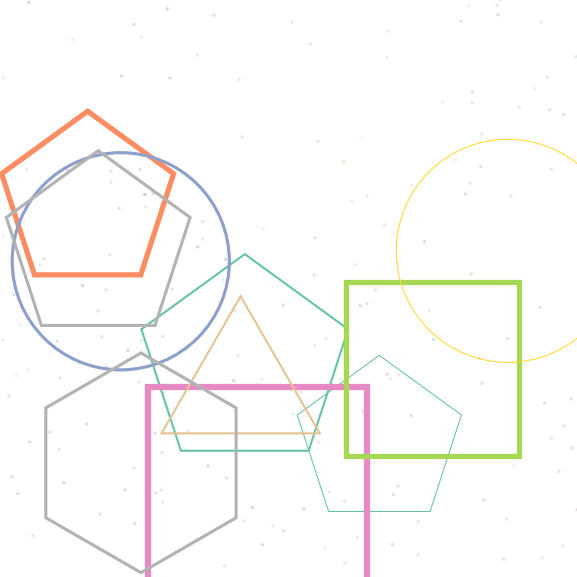[{"shape": "pentagon", "thickness": 0.5, "radius": 0.75, "center": [0.657, 0.234]}, {"shape": "pentagon", "thickness": 1, "radius": 0.94, "center": [0.424, 0.371]}, {"shape": "pentagon", "thickness": 2.5, "radius": 0.78, "center": [0.152, 0.65]}, {"shape": "circle", "thickness": 1.5, "radius": 0.94, "center": [0.209, 0.547]}, {"shape": "square", "thickness": 3, "radius": 0.95, "center": [0.446, 0.138]}, {"shape": "square", "thickness": 2.5, "radius": 0.75, "center": [0.749, 0.36]}, {"shape": "circle", "thickness": 0.5, "radius": 0.97, "center": [0.879, 0.565]}, {"shape": "triangle", "thickness": 1, "radius": 0.79, "center": [0.417, 0.328]}, {"shape": "pentagon", "thickness": 1.5, "radius": 0.84, "center": [0.17, 0.571]}, {"shape": "hexagon", "thickness": 1.5, "radius": 0.95, "center": [0.244, 0.198]}]